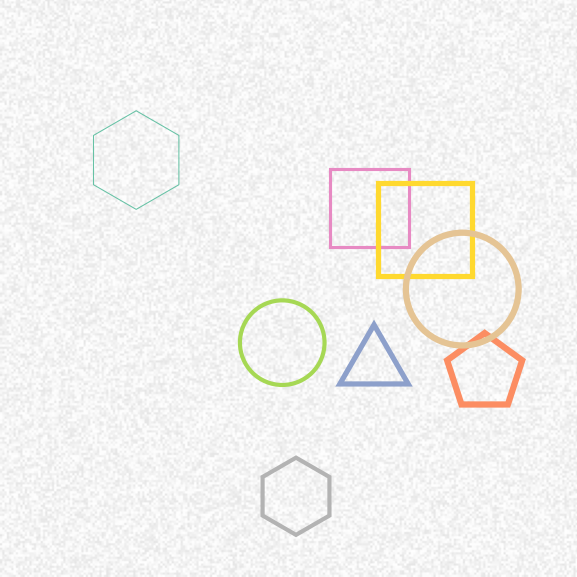[{"shape": "hexagon", "thickness": 0.5, "radius": 0.43, "center": [0.236, 0.722]}, {"shape": "pentagon", "thickness": 3, "radius": 0.34, "center": [0.839, 0.354]}, {"shape": "triangle", "thickness": 2.5, "radius": 0.34, "center": [0.648, 0.368]}, {"shape": "square", "thickness": 1.5, "radius": 0.34, "center": [0.64, 0.639]}, {"shape": "circle", "thickness": 2, "radius": 0.37, "center": [0.489, 0.406]}, {"shape": "square", "thickness": 2.5, "radius": 0.4, "center": [0.736, 0.602]}, {"shape": "circle", "thickness": 3, "radius": 0.49, "center": [0.8, 0.499]}, {"shape": "hexagon", "thickness": 2, "radius": 0.33, "center": [0.513, 0.14]}]